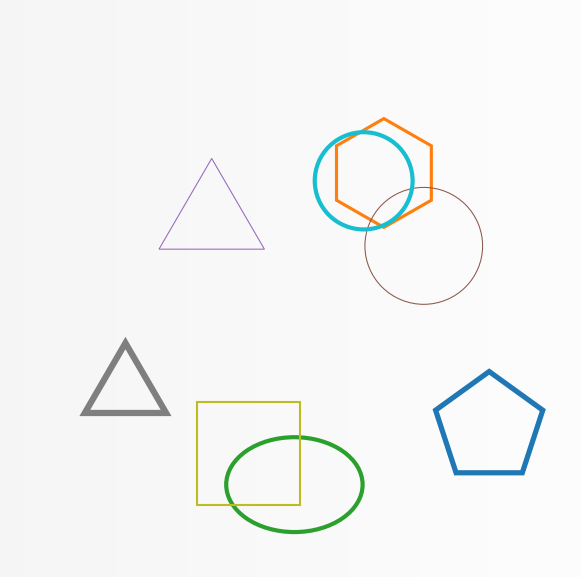[{"shape": "pentagon", "thickness": 2.5, "radius": 0.48, "center": [0.842, 0.259]}, {"shape": "hexagon", "thickness": 1.5, "radius": 0.47, "center": [0.661, 0.7]}, {"shape": "oval", "thickness": 2, "radius": 0.59, "center": [0.507, 0.16]}, {"shape": "triangle", "thickness": 0.5, "radius": 0.52, "center": [0.364, 0.62]}, {"shape": "circle", "thickness": 0.5, "radius": 0.51, "center": [0.729, 0.573]}, {"shape": "triangle", "thickness": 3, "radius": 0.4, "center": [0.216, 0.324]}, {"shape": "square", "thickness": 1, "radius": 0.44, "center": [0.428, 0.214]}, {"shape": "circle", "thickness": 2, "radius": 0.42, "center": [0.626, 0.686]}]